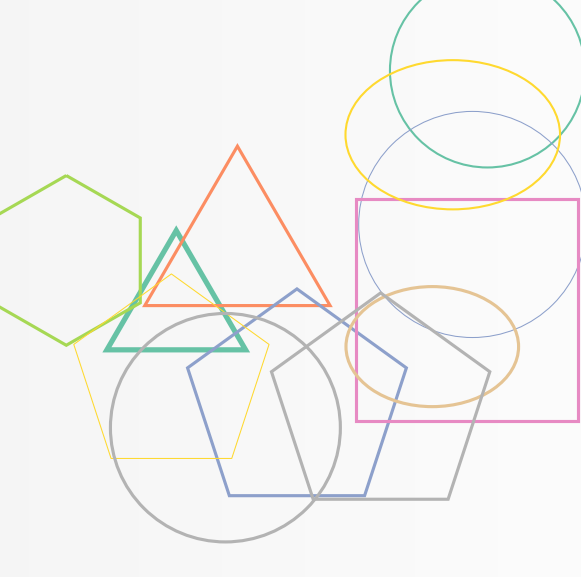[{"shape": "circle", "thickness": 1, "radius": 0.84, "center": [0.839, 0.877]}, {"shape": "triangle", "thickness": 2.5, "radius": 0.69, "center": [0.303, 0.462]}, {"shape": "triangle", "thickness": 1.5, "radius": 0.92, "center": [0.408, 0.562]}, {"shape": "circle", "thickness": 0.5, "radius": 0.98, "center": [0.813, 0.61]}, {"shape": "pentagon", "thickness": 1.5, "radius": 0.99, "center": [0.511, 0.301]}, {"shape": "square", "thickness": 1.5, "radius": 0.96, "center": [0.804, 0.462]}, {"shape": "hexagon", "thickness": 1.5, "radius": 0.73, "center": [0.114, 0.548]}, {"shape": "pentagon", "thickness": 0.5, "radius": 0.88, "center": [0.295, 0.348]}, {"shape": "oval", "thickness": 1, "radius": 0.92, "center": [0.779, 0.766]}, {"shape": "oval", "thickness": 1.5, "radius": 0.74, "center": [0.744, 0.399]}, {"shape": "circle", "thickness": 1.5, "radius": 0.99, "center": [0.388, 0.259]}, {"shape": "pentagon", "thickness": 1.5, "radius": 0.99, "center": [0.655, 0.294]}]